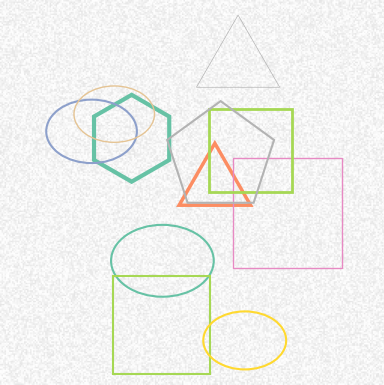[{"shape": "hexagon", "thickness": 3, "radius": 0.56, "center": [0.342, 0.641]}, {"shape": "oval", "thickness": 1.5, "radius": 0.67, "center": [0.422, 0.323]}, {"shape": "triangle", "thickness": 2.5, "radius": 0.54, "center": [0.558, 0.521]}, {"shape": "oval", "thickness": 1.5, "radius": 0.59, "center": [0.238, 0.659]}, {"shape": "square", "thickness": 1, "radius": 0.71, "center": [0.747, 0.447]}, {"shape": "square", "thickness": 2, "radius": 0.54, "center": [0.651, 0.609]}, {"shape": "square", "thickness": 1.5, "radius": 0.63, "center": [0.42, 0.155]}, {"shape": "oval", "thickness": 1.5, "radius": 0.54, "center": [0.636, 0.116]}, {"shape": "oval", "thickness": 1, "radius": 0.52, "center": [0.297, 0.704]}, {"shape": "pentagon", "thickness": 1.5, "radius": 0.73, "center": [0.573, 0.591]}, {"shape": "triangle", "thickness": 0.5, "radius": 0.62, "center": [0.618, 0.836]}]